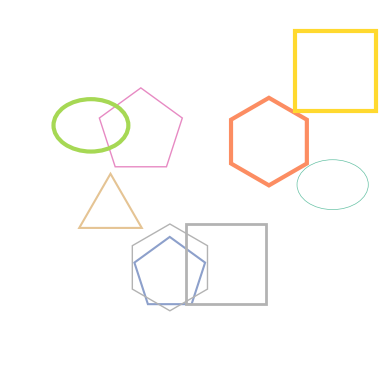[{"shape": "oval", "thickness": 0.5, "radius": 0.46, "center": [0.864, 0.52]}, {"shape": "hexagon", "thickness": 3, "radius": 0.57, "center": [0.699, 0.632]}, {"shape": "pentagon", "thickness": 1.5, "radius": 0.48, "center": [0.441, 0.288]}, {"shape": "pentagon", "thickness": 1, "radius": 0.57, "center": [0.366, 0.658]}, {"shape": "oval", "thickness": 3, "radius": 0.49, "center": [0.236, 0.674]}, {"shape": "square", "thickness": 3, "radius": 0.52, "center": [0.871, 0.815]}, {"shape": "triangle", "thickness": 1.5, "radius": 0.47, "center": [0.287, 0.455]}, {"shape": "hexagon", "thickness": 1, "radius": 0.56, "center": [0.441, 0.305]}, {"shape": "square", "thickness": 2, "radius": 0.52, "center": [0.587, 0.315]}]